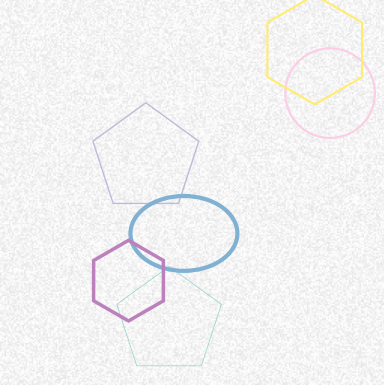[{"shape": "pentagon", "thickness": 0.5, "radius": 0.71, "center": [0.439, 0.165]}, {"shape": "pentagon", "thickness": 1, "radius": 0.72, "center": [0.379, 0.589]}, {"shape": "oval", "thickness": 3, "radius": 0.69, "center": [0.478, 0.394]}, {"shape": "circle", "thickness": 1.5, "radius": 0.58, "center": [0.857, 0.758]}, {"shape": "hexagon", "thickness": 2.5, "radius": 0.52, "center": [0.334, 0.271]}, {"shape": "hexagon", "thickness": 1.5, "radius": 0.71, "center": [0.818, 0.871]}]